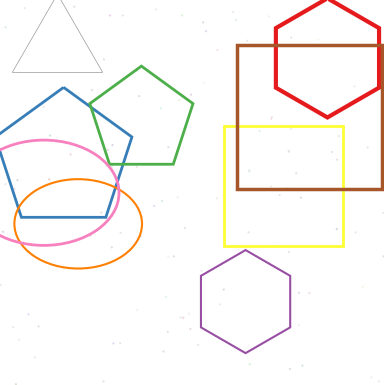[{"shape": "hexagon", "thickness": 3, "radius": 0.77, "center": [0.851, 0.85]}, {"shape": "pentagon", "thickness": 2, "radius": 0.93, "center": [0.165, 0.586]}, {"shape": "pentagon", "thickness": 2, "radius": 0.7, "center": [0.367, 0.687]}, {"shape": "hexagon", "thickness": 1.5, "radius": 0.67, "center": [0.638, 0.217]}, {"shape": "oval", "thickness": 1.5, "radius": 0.83, "center": [0.203, 0.419]}, {"shape": "square", "thickness": 2, "radius": 0.78, "center": [0.737, 0.517]}, {"shape": "square", "thickness": 2.5, "radius": 0.94, "center": [0.804, 0.697]}, {"shape": "oval", "thickness": 2, "radius": 0.98, "center": [0.114, 0.499]}, {"shape": "triangle", "thickness": 0.5, "radius": 0.68, "center": [0.149, 0.88]}]